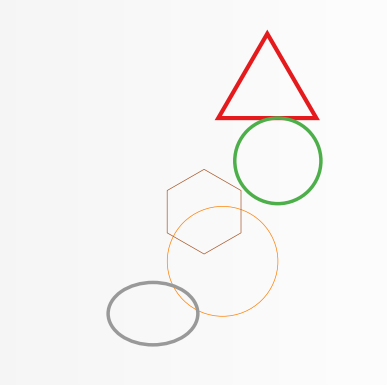[{"shape": "triangle", "thickness": 3, "radius": 0.73, "center": [0.69, 0.766]}, {"shape": "circle", "thickness": 2.5, "radius": 0.56, "center": [0.717, 0.582]}, {"shape": "circle", "thickness": 0.5, "radius": 0.71, "center": [0.574, 0.321]}, {"shape": "hexagon", "thickness": 0.5, "radius": 0.55, "center": [0.527, 0.45]}, {"shape": "oval", "thickness": 2.5, "radius": 0.58, "center": [0.395, 0.185]}]